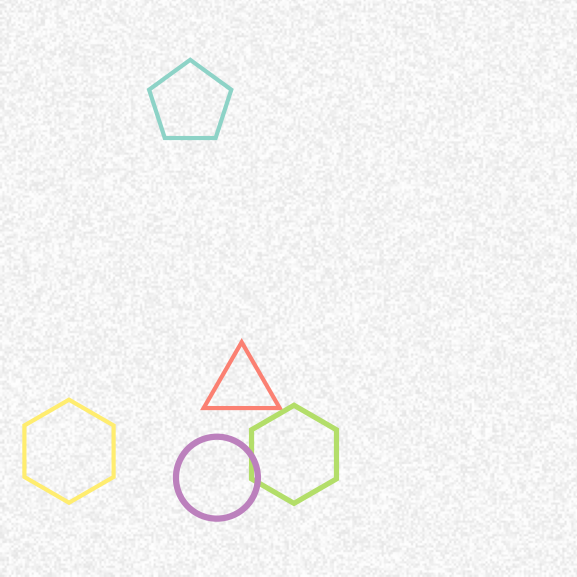[{"shape": "pentagon", "thickness": 2, "radius": 0.37, "center": [0.329, 0.821]}, {"shape": "triangle", "thickness": 2, "radius": 0.38, "center": [0.419, 0.331]}, {"shape": "hexagon", "thickness": 2.5, "radius": 0.42, "center": [0.509, 0.212]}, {"shape": "circle", "thickness": 3, "radius": 0.35, "center": [0.376, 0.172]}, {"shape": "hexagon", "thickness": 2, "radius": 0.45, "center": [0.119, 0.218]}]